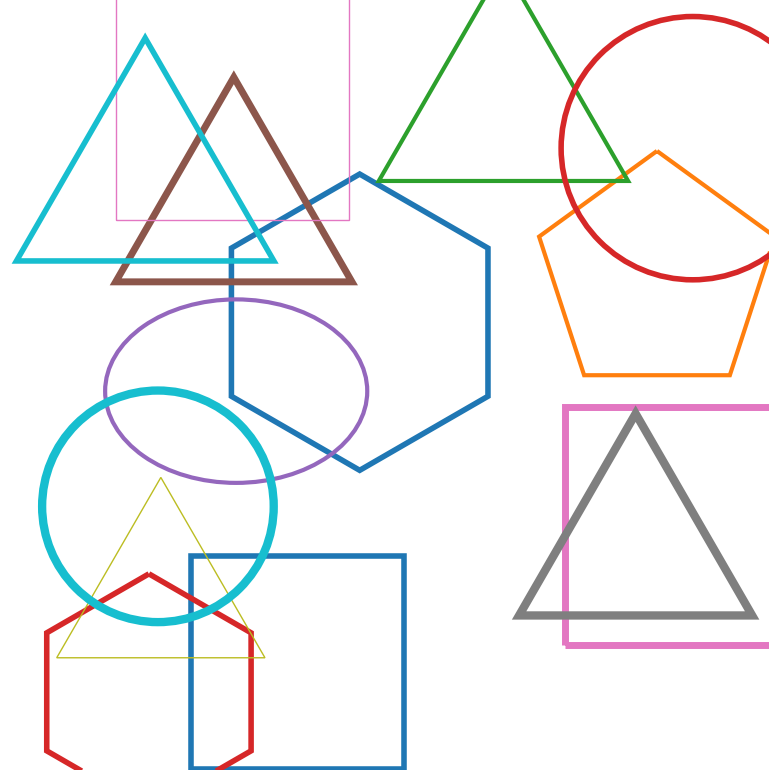[{"shape": "hexagon", "thickness": 2, "radius": 0.96, "center": [0.467, 0.582]}, {"shape": "square", "thickness": 2, "radius": 0.69, "center": [0.387, 0.14]}, {"shape": "pentagon", "thickness": 1.5, "radius": 0.8, "center": [0.853, 0.643]}, {"shape": "triangle", "thickness": 1.5, "radius": 0.93, "center": [0.654, 0.858]}, {"shape": "hexagon", "thickness": 2, "radius": 0.77, "center": [0.193, 0.102]}, {"shape": "circle", "thickness": 2, "radius": 0.85, "center": [0.9, 0.808]}, {"shape": "oval", "thickness": 1.5, "radius": 0.85, "center": [0.307, 0.492]}, {"shape": "triangle", "thickness": 2.5, "radius": 0.89, "center": [0.304, 0.723]}, {"shape": "square", "thickness": 0.5, "radius": 0.75, "center": [0.302, 0.865]}, {"shape": "square", "thickness": 2.5, "radius": 0.77, "center": [0.889, 0.317]}, {"shape": "triangle", "thickness": 3, "radius": 0.87, "center": [0.825, 0.288]}, {"shape": "triangle", "thickness": 0.5, "radius": 0.78, "center": [0.209, 0.224]}, {"shape": "circle", "thickness": 3, "radius": 0.75, "center": [0.205, 0.342]}, {"shape": "triangle", "thickness": 2, "radius": 0.97, "center": [0.189, 0.758]}]